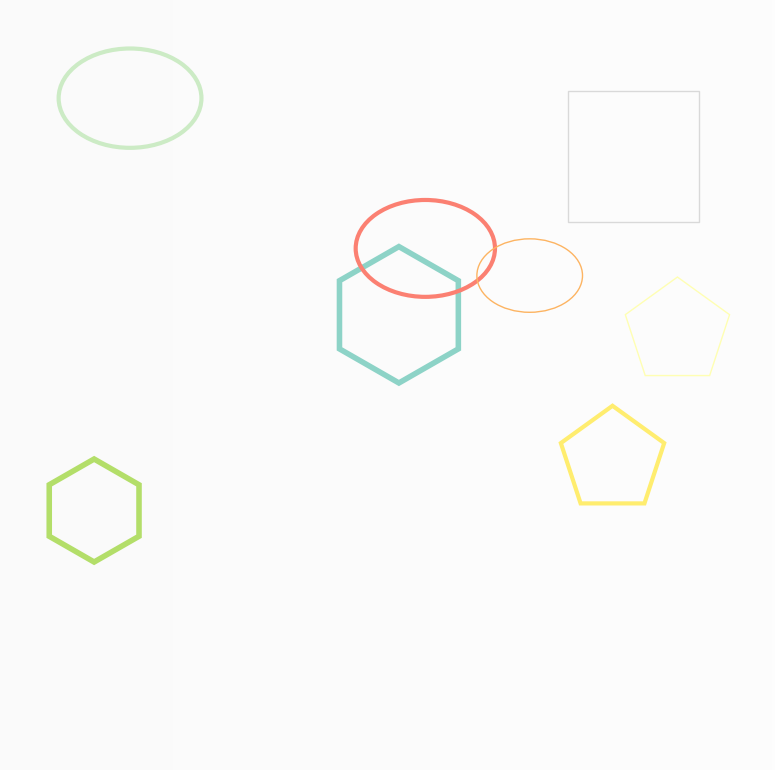[{"shape": "hexagon", "thickness": 2, "radius": 0.44, "center": [0.515, 0.591]}, {"shape": "pentagon", "thickness": 0.5, "radius": 0.35, "center": [0.874, 0.569]}, {"shape": "oval", "thickness": 1.5, "radius": 0.45, "center": [0.549, 0.677]}, {"shape": "oval", "thickness": 0.5, "radius": 0.34, "center": [0.683, 0.642]}, {"shape": "hexagon", "thickness": 2, "radius": 0.33, "center": [0.121, 0.337]}, {"shape": "square", "thickness": 0.5, "radius": 0.42, "center": [0.817, 0.797]}, {"shape": "oval", "thickness": 1.5, "radius": 0.46, "center": [0.168, 0.873]}, {"shape": "pentagon", "thickness": 1.5, "radius": 0.35, "center": [0.79, 0.403]}]